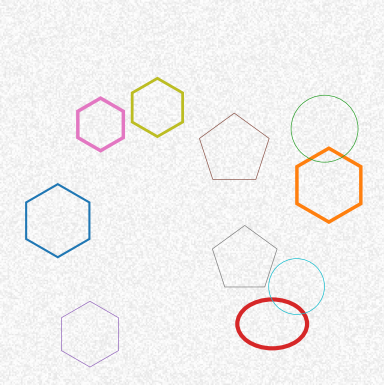[{"shape": "hexagon", "thickness": 1.5, "radius": 0.47, "center": [0.15, 0.427]}, {"shape": "hexagon", "thickness": 2.5, "radius": 0.48, "center": [0.854, 0.519]}, {"shape": "circle", "thickness": 0.5, "radius": 0.43, "center": [0.843, 0.666]}, {"shape": "oval", "thickness": 3, "radius": 0.45, "center": [0.707, 0.159]}, {"shape": "hexagon", "thickness": 0.5, "radius": 0.43, "center": [0.234, 0.132]}, {"shape": "pentagon", "thickness": 0.5, "radius": 0.48, "center": [0.609, 0.611]}, {"shape": "hexagon", "thickness": 2.5, "radius": 0.34, "center": [0.261, 0.677]}, {"shape": "pentagon", "thickness": 0.5, "radius": 0.44, "center": [0.636, 0.326]}, {"shape": "hexagon", "thickness": 2, "radius": 0.38, "center": [0.409, 0.721]}, {"shape": "circle", "thickness": 0.5, "radius": 0.36, "center": [0.77, 0.256]}]